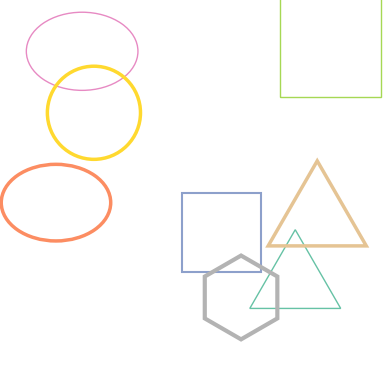[{"shape": "triangle", "thickness": 1, "radius": 0.68, "center": [0.767, 0.267]}, {"shape": "oval", "thickness": 2.5, "radius": 0.71, "center": [0.145, 0.474]}, {"shape": "square", "thickness": 1.5, "radius": 0.51, "center": [0.575, 0.396]}, {"shape": "oval", "thickness": 1, "radius": 0.72, "center": [0.213, 0.867]}, {"shape": "square", "thickness": 1, "radius": 0.65, "center": [0.858, 0.879]}, {"shape": "circle", "thickness": 2.5, "radius": 0.6, "center": [0.244, 0.707]}, {"shape": "triangle", "thickness": 2.5, "radius": 0.74, "center": [0.824, 0.435]}, {"shape": "hexagon", "thickness": 3, "radius": 0.54, "center": [0.626, 0.227]}]